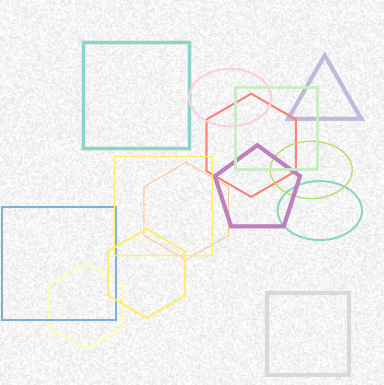[{"shape": "oval", "thickness": 1.5, "radius": 0.55, "center": [0.831, 0.453]}, {"shape": "square", "thickness": 2.5, "radius": 0.69, "center": [0.353, 0.753]}, {"shape": "hexagon", "thickness": 1.5, "radius": 0.56, "center": [0.223, 0.206]}, {"shape": "triangle", "thickness": 3, "radius": 0.55, "center": [0.843, 0.746]}, {"shape": "hexagon", "thickness": 1.5, "radius": 0.67, "center": [0.653, 0.623]}, {"shape": "square", "thickness": 1.5, "radius": 0.74, "center": [0.153, 0.315]}, {"shape": "hexagon", "thickness": 0.5, "radius": 0.63, "center": [0.484, 0.452]}, {"shape": "oval", "thickness": 1, "radius": 0.53, "center": [0.808, 0.559]}, {"shape": "oval", "thickness": 1.5, "radius": 0.53, "center": [0.598, 0.746]}, {"shape": "square", "thickness": 3, "radius": 0.53, "center": [0.8, 0.133]}, {"shape": "pentagon", "thickness": 3, "radius": 0.58, "center": [0.669, 0.506]}, {"shape": "square", "thickness": 2, "radius": 0.53, "center": [0.718, 0.667]}, {"shape": "hexagon", "thickness": 1.5, "radius": 0.58, "center": [0.381, 0.29]}, {"shape": "square", "thickness": 1, "radius": 0.64, "center": [0.423, 0.466]}]